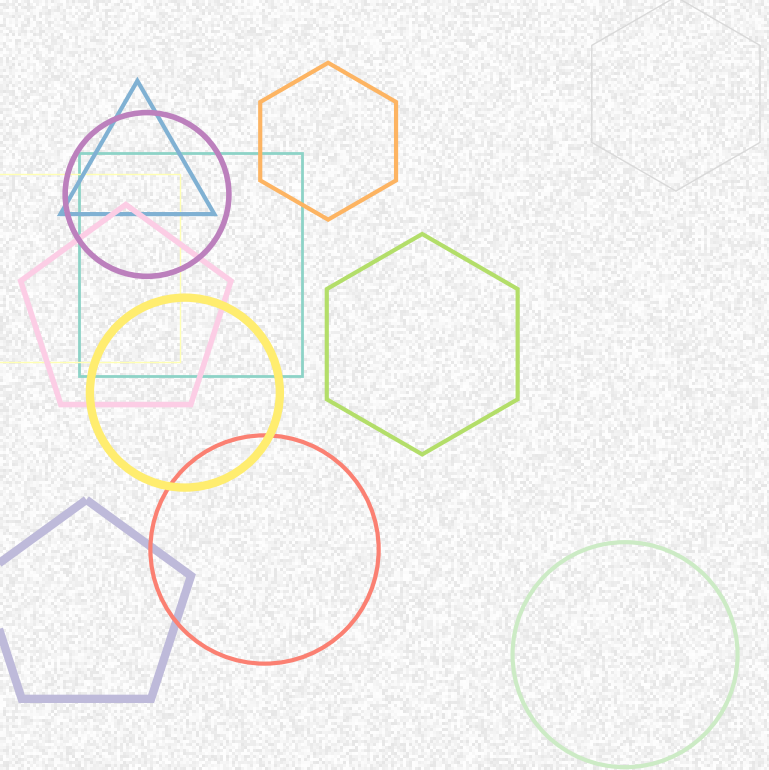[{"shape": "square", "thickness": 1, "radius": 0.72, "center": [0.247, 0.657]}, {"shape": "square", "thickness": 0.5, "radius": 0.61, "center": [0.111, 0.652]}, {"shape": "pentagon", "thickness": 3, "radius": 0.71, "center": [0.112, 0.208]}, {"shape": "circle", "thickness": 1.5, "radius": 0.74, "center": [0.344, 0.286]}, {"shape": "triangle", "thickness": 1.5, "radius": 0.58, "center": [0.178, 0.78]}, {"shape": "hexagon", "thickness": 1.5, "radius": 0.51, "center": [0.426, 0.817]}, {"shape": "hexagon", "thickness": 1.5, "radius": 0.72, "center": [0.548, 0.553]}, {"shape": "pentagon", "thickness": 2, "radius": 0.72, "center": [0.163, 0.591]}, {"shape": "hexagon", "thickness": 0.5, "radius": 0.63, "center": [0.878, 0.878]}, {"shape": "circle", "thickness": 2, "radius": 0.53, "center": [0.191, 0.747]}, {"shape": "circle", "thickness": 1.5, "radius": 0.73, "center": [0.812, 0.15]}, {"shape": "circle", "thickness": 3, "radius": 0.62, "center": [0.24, 0.49]}]